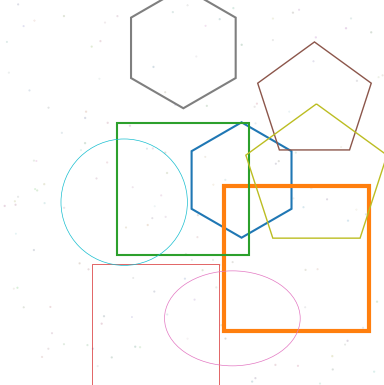[{"shape": "hexagon", "thickness": 1.5, "radius": 0.75, "center": [0.627, 0.532]}, {"shape": "square", "thickness": 3, "radius": 0.94, "center": [0.771, 0.328]}, {"shape": "square", "thickness": 1.5, "radius": 0.85, "center": [0.476, 0.509]}, {"shape": "square", "thickness": 0.5, "radius": 0.83, "center": [0.403, 0.149]}, {"shape": "pentagon", "thickness": 1, "radius": 0.78, "center": [0.817, 0.736]}, {"shape": "oval", "thickness": 0.5, "radius": 0.88, "center": [0.604, 0.173]}, {"shape": "hexagon", "thickness": 1.5, "radius": 0.78, "center": [0.476, 0.876]}, {"shape": "pentagon", "thickness": 1, "radius": 0.96, "center": [0.822, 0.537]}, {"shape": "circle", "thickness": 0.5, "radius": 0.82, "center": [0.323, 0.475]}]